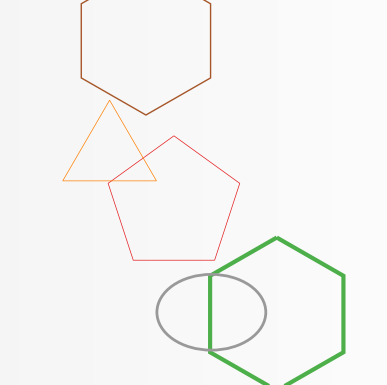[{"shape": "pentagon", "thickness": 0.5, "radius": 0.89, "center": [0.449, 0.469]}, {"shape": "hexagon", "thickness": 3, "radius": 0.99, "center": [0.714, 0.184]}, {"shape": "triangle", "thickness": 0.5, "radius": 0.7, "center": [0.283, 0.6]}, {"shape": "hexagon", "thickness": 1, "radius": 0.96, "center": [0.377, 0.894]}, {"shape": "oval", "thickness": 2, "radius": 0.7, "center": [0.545, 0.189]}]